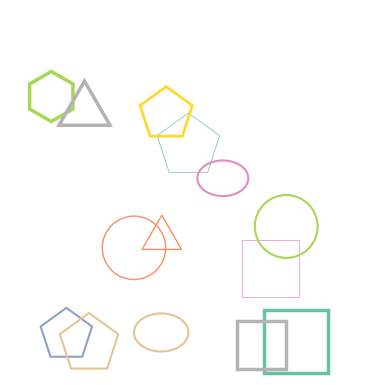[{"shape": "square", "thickness": 2.5, "radius": 0.41, "center": [0.769, 0.113]}, {"shape": "pentagon", "thickness": 0.5, "radius": 0.43, "center": [0.489, 0.621]}, {"shape": "triangle", "thickness": 1, "radius": 0.3, "center": [0.42, 0.382]}, {"shape": "circle", "thickness": 1, "radius": 0.41, "center": [0.348, 0.356]}, {"shape": "pentagon", "thickness": 1.5, "radius": 0.35, "center": [0.172, 0.13]}, {"shape": "oval", "thickness": 1.5, "radius": 0.33, "center": [0.579, 0.537]}, {"shape": "square", "thickness": 0.5, "radius": 0.37, "center": [0.701, 0.302]}, {"shape": "circle", "thickness": 1.5, "radius": 0.41, "center": [0.743, 0.412]}, {"shape": "hexagon", "thickness": 2.5, "radius": 0.32, "center": [0.133, 0.749]}, {"shape": "pentagon", "thickness": 2, "radius": 0.36, "center": [0.432, 0.704]}, {"shape": "pentagon", "thickness": 1.5, "radius": 0.4, "center": [0.231, 0.107]}, {"shape": "oval", "thickness": 1.5, "radius": 0.35, "center": [0.419, 0.136]}, {"shape": "square", "thickness": 2.5, "radius": 0.32, "center": [0.68, 0.104]}, {"shape": "triangle", "thickness": 2.5, "radius": 0.38, "center": [0.219, 0.713]}]